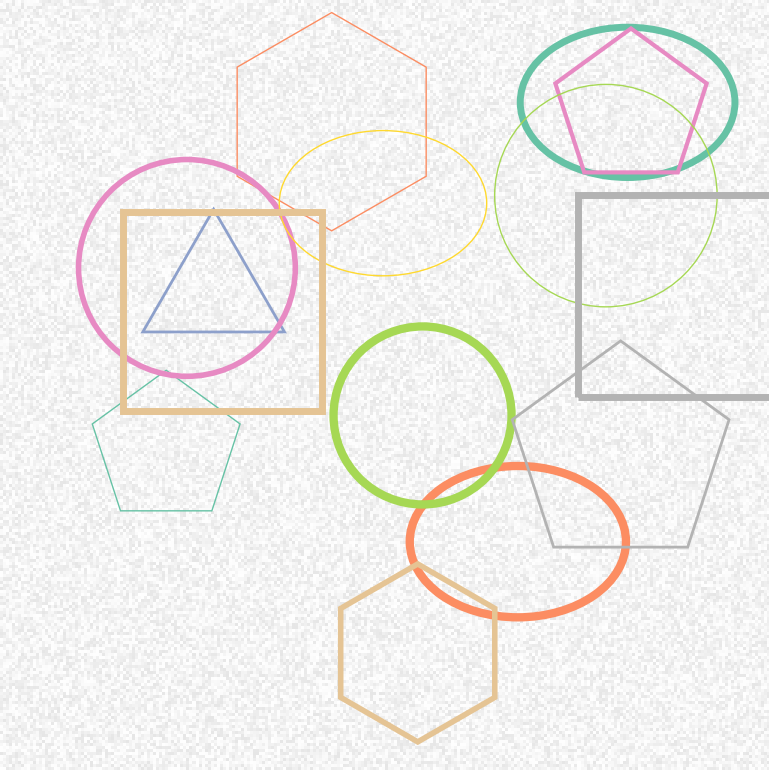[{"shape": "pentagon", "thickness": 0.5, "radius": 0.5, "center": [0.216, 0.418]}, {"shape": "oval", "thickness": 2.5, "radius": 0.7, "center": [0.815, 0.867]}, {"shape": "oval", "thickness": 3, "radius": 0.7, "center": [0.673, 0.297]}, {"shape": "hexagon", "thickness": 0.5, "radius": 0.71, "center": [0.431, 0.842]}, {"shape": "triangle", "thickness": 1, "radius": 0.53, "center": [0.277, 0.622]}, {"shape": "pentagon", "thickness": 1.5, "radius": 0.52, "center": [0.819, 0.86]}, {"shape": "circle", "thickness": 2, "radius": 0.7, "center": [0.243, 0.652]}, {"shape": "circle", "thickness": 3, "radius": 0.58, "center": [0.549, 0.46]}, {"shape": "circle", "thickness": 0.5, "radius": 0.72, "center": [0.787, 0.746]}, {"shape": "oval", "thickness": 0.5, "radius": 0.67, "center": [0.497, 0.736]}, {"shape": "hexagon", "thickness": 2, "radius": 0.58, "center": [0.543, 0.152]}, {"shape": "square", "thickness": 2.5, "radius": 0.65, "center": [0.289, 0.595]}, {"shape": "pentagon", "thickness": 1, "radius": 0.74, "center": [0.806, 0.409]}, {"shape": "square", "thickness": 2.5, "radius": 0.66, "center": [0.882, 0.616]}]